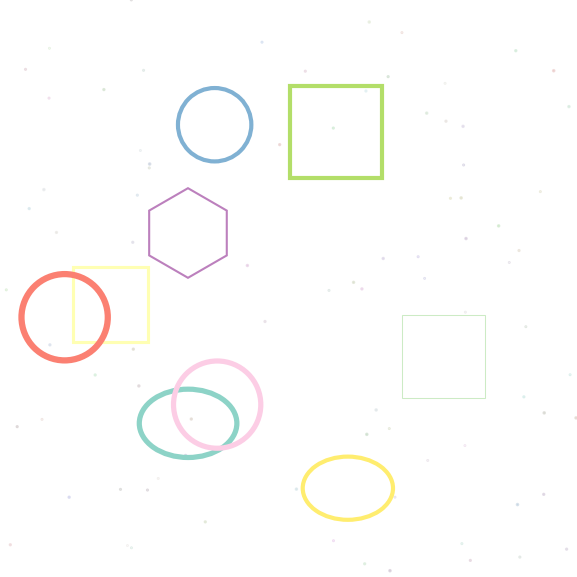[{"shape": "oval", "thickness": 2.5, "radius": 0.42, "center": [0.326, 0.266]}, {"shape": "square", "thickness": 1.5, "radius": 0.33, "center": [0.192, 0.471]}, {"shape": "circle", "thickness": 3, "radius": 0.37, "center": [0.112, 0.45]}, {"shape": "circle", "thickness": 2, "radius": 0.32, "center": [0.372, 0.783]}, {"shape": "square", "thickness": 2, "radius": 0.4, "center": [0.582, 0.771]}, {"shape": "circle", "thickness": 2.5, "radius": 0.38, "center": [0.376, 0.299]}, {"shape": "hexagon", "thickness": 1, "radius": 0.39, "center": [0.325, 0.596]}, {"shape": "square", "thickness": 0.5, "radius": 0.36, "center": [0.768, 0.382]}, {"shape": "oval", "thickness": 2, "radius": 0.39, "center": [0.602, 0.154]}]